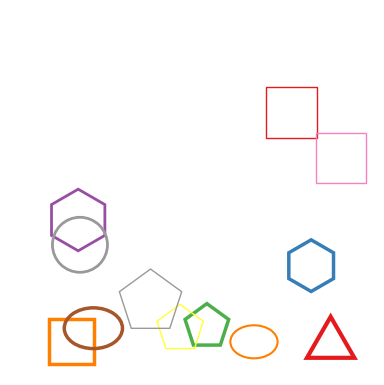[{"shape": "square", "thickness": 1, "radius": 0.33, "center": [0.757, 0.708]}, {"shape": "triangle", "thickness": 3, "radius": 0.36, "center": [0.859, 0.106]}, {"shape": "hexagon", "thickness": 2.5, "radius": 0.34, "center": [0.808, 0.31]}, {"shape": "pentagon", "thickness": 2.5, "radius": 0.3, "center": [0.537, 0.152]}, {"shape": "hexagon", "thickness": 2, "radius": 0.4, "center": [0.203, 0.429]}, {"shape": "oval", "thickness": 1.5, "radius": 0.31, "center": [0.66, 0.112]}, {"shape": "square", "thickness": 2.5, "radius": 0.29, "center": [0.185, 0.113]}, {"shape": "pentagon", "thickness": 1, "radius": 0.32, "center": [0.468, 0.146]}, {"shape": "oval", "thickness": 2.5, "radius": 0.38, "center": [0.243, 0.148]}, {"shape": "square", "thickness": 1, "radius": 0.33, "center": [0.885, 0.589]}, {"shape": "circle", "thickness": 2, "radius": 0.36, "center": [0.208, 0.364]}, {"shape": "pentagon", "thickness": 1, "radius": 0.43, "center": [0.391, 0.216]}]